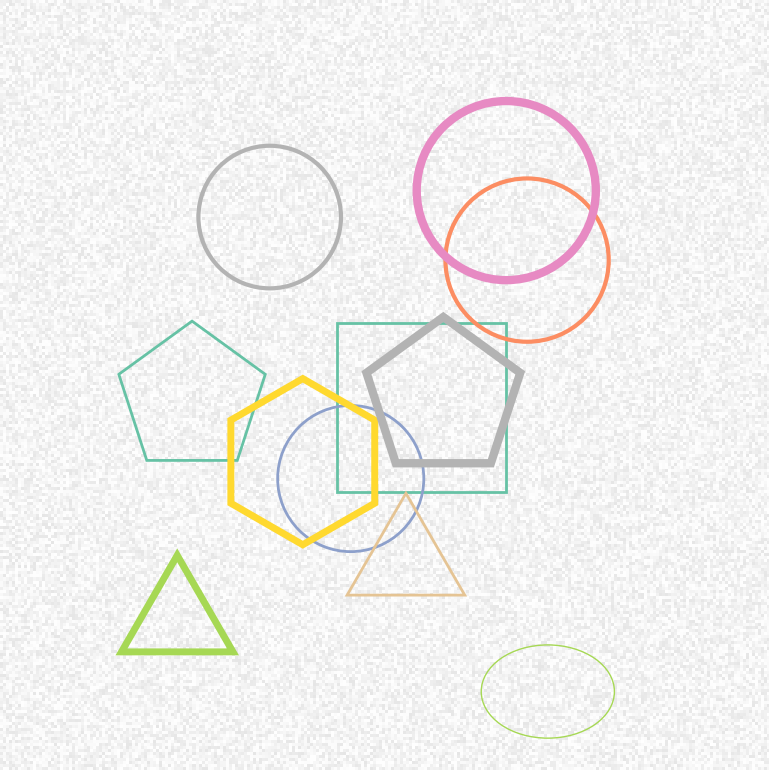[{"shape": "pentagon", "thickness": 1, "radius": 0.5, "center": [0.249, 0.483]}, {"shape": "square", "thickness": 1, "radius": 0.55, "center": [0.547, 0.47]}, {"shape": "circle", "thickness": 1.5, "radius": 0.53, "center": [0.685, 0.662]}, {"shape": "circle", "thickness": 1, "radius": 0.47, "center": [0.455, 0.378]}, {"shape": "circle", "thickness": 3, "radius": 0.58, "center": [0.658, 0.752]}, {"shape": "oval", "thickness": 0.5, "radius": 0.43, "center": [0.711, 0.102]}, {"shape": "triangle", "thickness": 2.5, "radius": 0.42, "center": [0.23, 0.195]}, {"shape": "hexagon", "thickness": 2.5, "radius": 0.54, "center": [0.393, 0.4]}, {"shape": "triangle", "thickness": 1, "radius": 0.44, "center": [0.527, 0.271]}, {"shape": "circle", "thickness": 1.5, "radius": 0.46, "center": [0.35, 0.718]}, {"shape": "pentagon", "thickness": 3, "radius": 0.52, "center": [0.576, 0.483]}]